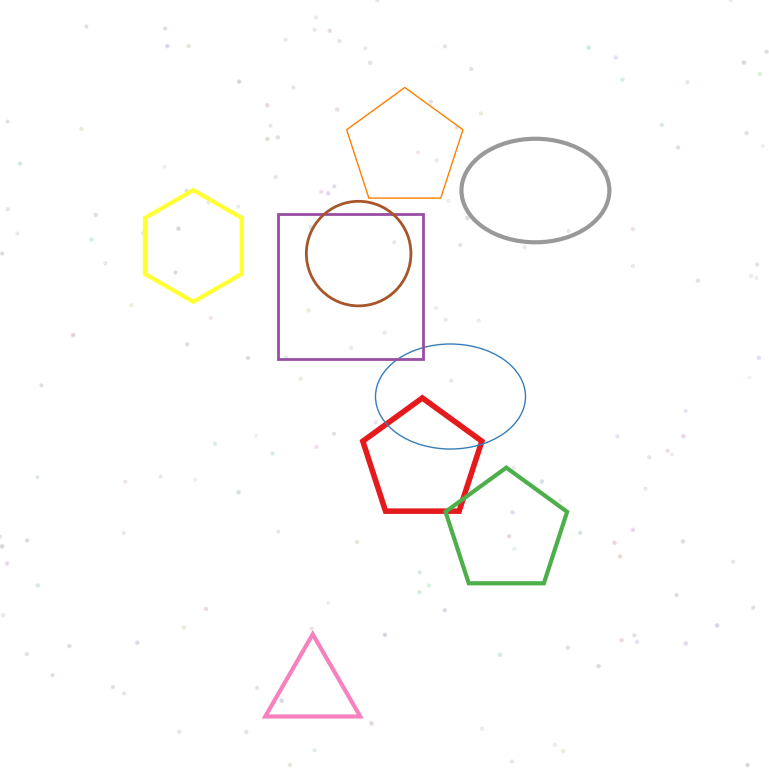[{"shape": "pentagon", "thickness": 2, "radius": 0.41, "center": [0.548, 0.402]}, {"shape": "oval", "thickness": 0.5, "radius": 0.49, "center": [0.585, 0.485]}, {"shape": "pentagon", "thickness": 1.5, "radius": 0.42, "center": [0.658, 0.31]}, {"shape": "square", "thickness": 1, "radius": 0.47, "center": [0.456, 0.628]}, {"shape": "pentagon", "thickness": 0.5, "radius": 0.4, "center": [0.526, 0.807]}, {"shape": "hexagon", "thickness": 1.5, "radius": 0.36, "center": [0.251, 0.681]}, {"shape": "circle", "thickness": 1, "radius": 0.34, "center": [0.466, 0.671]}, {"shape": "triangle", "thickness": 1.5, "radius": 0.36, "center": [0.406, 0.105]}, {"shape": "oval", "thickness": 1.5, "radius": 0.48, "center": [0.695, 0.753]}]